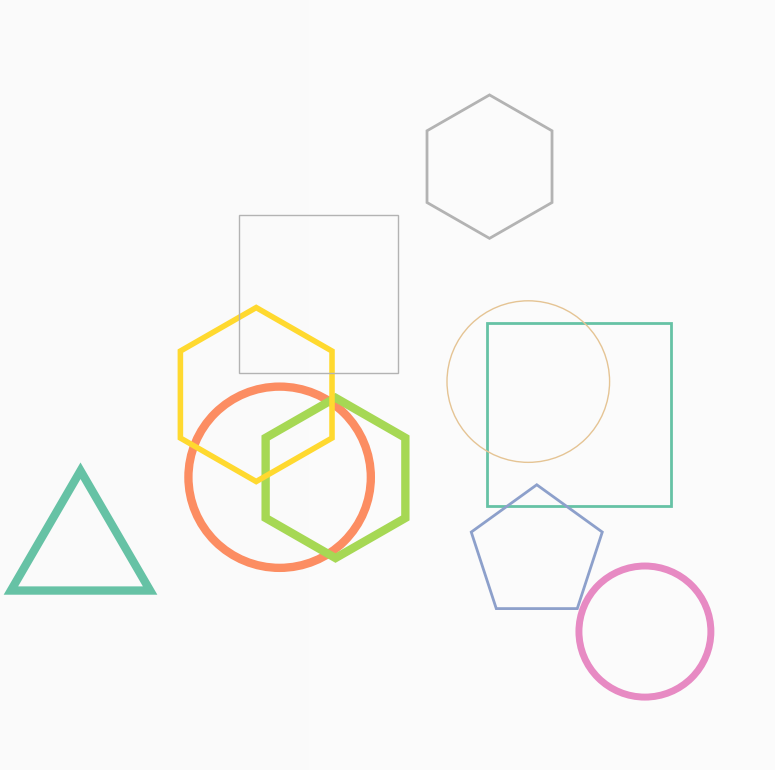[{"shape": "square", "thickness": 1, "radius": 0.59, "center": [0.747, 0.462]}, {"shape": "triangle", "thickness": 3, "radius": 0.52, "center": [0.104, 0.285]}, {"shape": "circle", "thickness": 3, "radius": 0.59, "center": [0.361, 0.38]}, {"shape": "pentagon", "thickness": 1, "radius": 0.44, "center": [0.693, 0.282]}, {"shape": "circle", "thickness": 2.5, "radius": 0.43, "center": [0.832, 0.18]}, {"shape": "hexagon", "thickness": 3, "radius": 0.52, "center": [0.433, 0.379]}, {"shape": "hexagon", "thickness": 2, "radius": 0.56, "center": [0.331, 0.488]}, {"shape": "circle", "thickness": 0.5, "radius": 0.52, "center": [0.682, 0.504]}, {"shape": "square", "thickness": 0.5, "radius": 0.51, "center": [0.412, 0.618]}, {"shape": "hexagon", "thickness": 1, "radius": 0.47, "center": [0.632, 0.784]}]